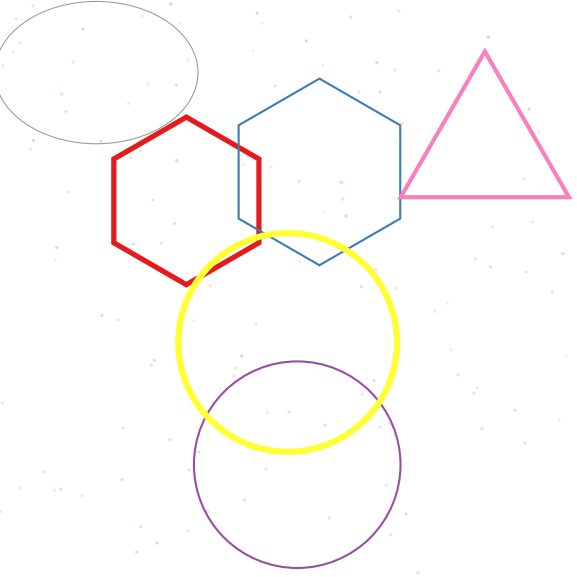[{"shape": "hexagon", "thickness": 2.5, "radius": 0.73, "center": [0.323, 0.651]}, {"shape": "hexagon", "thickness": 1, "radius": 0.81, "center": [0.553, 0.701]}, {"shape": "circle", "thickness": 1, "radius": 0.89, "center": [0.515, 0.194]}, {"shape": "circle", "thickness": 3, "radius": 0.95, "center": [0.498, 0.406]}, {"shape": "triangle", "thickness": 2, "radius": 0.84, "center": [0.84, 0.742]}, {"shape": "oval", "thickness": 0.5, "radius": 0.88, "center": [0.167, 0.873]}]